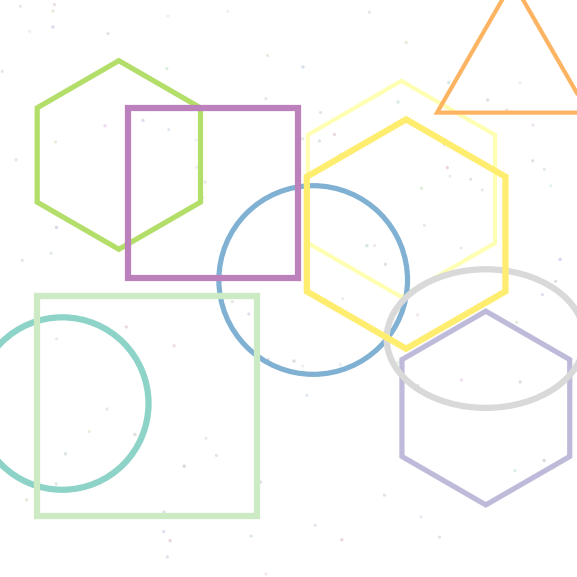[{"shape": "circle", "thickness": 3, "radius": 0.75, "center": [0.108, 0.3]}, {"shape": "hexagon", "thickness": 2, "radius": 0.94, "center": [0.695, 0.672]}, {"shape": "hexagon", "thickness": 2.5, "radius": 0.84, "center": [0.841, 0.293]}, {"shape": "circle", "thickness": 2.5, "radius": 0.82, "center": [0.542, 0.514]}, {"shape": "triangle", "thickness": 2, "radius": 0.76, "center": [0.888, 0.88]}, {"shape": "hexagon", "thickness": 2.5, "radius": 0.82, "center": [0.206, 0.731]}, {"shape": "oval", "thickness": 3, "radius": 0.86, "center": [0.841, 0.413]}, {"shape": "square", "thickness": 3, "radius": 0.74, "center": [0.369, 0.664]}, {"shape": "square", "thickness": 3, "radius": 0.95, "center": [0.254, 0.296]}, {"shape": "hexagon", "thickness": 3, "radius": 0.99, "center": [0.703, 0.594]}]